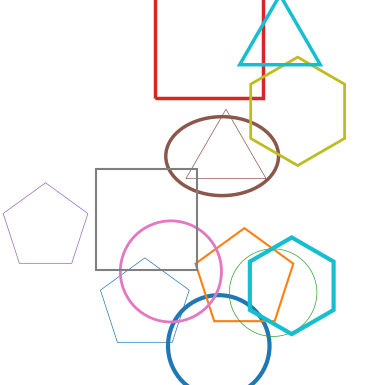[{"shape": "pentagon", "thickness": 0.5, "radius": 0.61, "center": [0.376, 0.209]}, {"shape": "circle", "thickness": 3, "radius": 0.66, "center": [0.568, 0.101]}, {"shape": "pentagon", "thickness": 1.5, "radius": 0.67, "center": [0.635, 0.274]}, {"shape": "circle", "thickness": 0.5, "radius": 0.57, "center": [0.709, 0.24]}, {"shape": "square", "thickness": 2.5, "radius": 0.7, "center": [0.542, 0.886]}, {"shape": "pentagon", "thickness": 0.5, "radius": 0.58, "center": [0.118, 0.41]}, {"shape": "oval", "thickness": 2.5, "radius": 0.73, "center": [0.577, 0.594]}, {"shape": "triangle", "thickness": 0.5, "radius": 0.6, "center": [0.587, 0.596]}, {"shape": "circle", "thickness": 2, "radius": 0.66, "center": [0.444, 0.295]}, {"shape": "square", "thickness": 1.5, "radius": 0.66, "center": [0.38, 0.429]}, {"shape": "hexagon", "thickness": 2, "radius": 0.7, "center": [0.773, 0.711]}, {"shape": "hexagon", "thickness": 3, "radius": 0.63, "center": [0.758, 0.258]}, {"shape": "triangle", "thickness": 2.5, "radius": 0.6, "center": [0.727, 0.892]}]